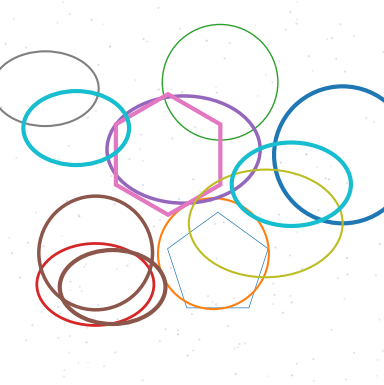[{"shape": "pentagon", "thickness": 0.5, "radius": 0.69, "center": [0.566, 0.311]}, {"shape": "circle", "thickness": 3, "radius": 0.89, "center": [0.89, 0.598]}, {"shape": "circle", "thickness": 1.5, "radius": 0.72, "center": [0.554, 0.341]}, {"shape": "circle", "thickness": 1, "radius": 0.75, "center": [0.572, 0.786]}, {"shape": "oval", "thickness": 2, "radius": 0.76, "center": [0.248, 0.261]}, {"shape": "oval", "thickness": 2.5, "radius": 0.99, "center": [0.477, 0.612]}, {"shape": "oval", "thickness": 3, "radius": 0.69, "center": [0.292, 0.254]}, {"shape": "circle", "thickness": 2.5, "radius": 0.74, "center": [0.248, 0.343]}, {"shape": "hexagon", "thickness": 3, "radius": 0.78, "center": [0.437, 0.599]}, {"shape": "oval", "thickness": 1.5, "radius": 0.69, "center": [0.118, 0.77]}, {"shape": "oval", "thickness": 1.5, "radius": 1.0, "center": [0.69, 0.42]}, {"shape": "oval", "thickness": 3, "radius": 0.77, "center": [0.757, 0.521]}, {"shape": "oval", "thickness": 3, "radius": 0.69, "center": [0.198, 0.667]}]